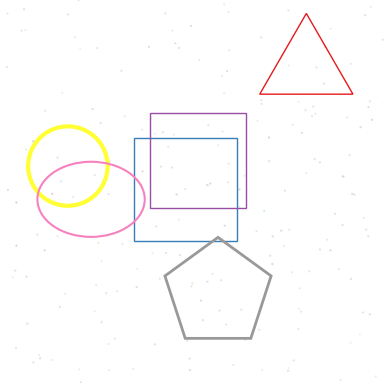[{"shape": "triangle", "thickness": 1, "radius": 0.7, "center": [0.796, 0.825]}, {"shape": "square", "thickness": 1, "radius": 0.67, "center": [0.482, 0.508]}, {"shape": "square", "thickness": 1, "radius": 0.62, "center": [0.514, 0.583]}, {"shape": "circle", "thickness": 3, "radius": 0.52, "center": [0.176, 0.569]}, {"shape": "oval", "thickness": 1.5, "radius": 0.7, "center": [0.237, 0.482]}, {"shape": "pentagon", "thickness": 2, "radius": 0.72, "center": [0.566, 0.238]}]